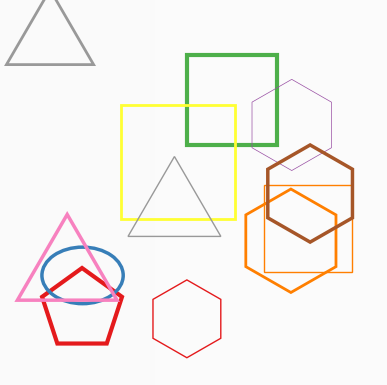[{"shape": "pentagon", "thickness": 3, "radius": 0.54, "center": [0.212, 0.195]}, {"shape": "hexagon", "thickness": 1, "radius": 0.51, "center": [0.482, 0.172]}, {"shape": "oval", "thickness": 2.5, "radius": 0.52, "center": [0.213, 0.285]}, {"shape": "square", "thickness": 3, "radius": 0.58, "center": [0.598, 0.741]}, {"shape": "hexagon", "thickness": 0.5, "radius": 0.59, "center": [0.753, 0.675]}, {"shape": "hexagon", "thickness": 2, "radius": 0.67, "center": [0.751, 0.375]}, {"shape": "square", "thickness": 1, "radius": 0.57, "center": [0.794, 0.407]}, {"shape": "square", "thickness": 2, "radius": 0.74, "center": [0.459, 0.579]}, {"shape": "hexagon", "thickness": 2.5, "radius": 0.63, "center": [0.8, 0.497]}, {"shape": "triangle", "thickness": 2.5, "radius": 0.74, "center": [0.173, 0.295]}, {"shape": "triangle", "thickness": 1, "radius": 0.69, "center": [0.45, 0.455]}, {"shape": "triangle", "thickness": 2, "radius": 0.65, "center": [0.129, 0.897]}]